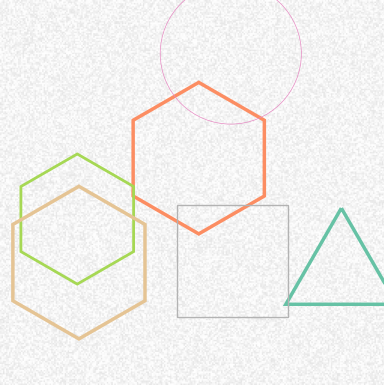[{"shape": "triangle", "thickness": 2.5, "radius": 0.83, "center": [0.887, 0.293]}, {"shape": "hexagon", "thickness": 2.5, "radius": 0.98, "center": [0.516, 0.589]}, {"shape": "circle", "thickness": 0.5, "radius": 0.92, "center": [0.599, 0.861]}, {"shape": "hexagon", "thickness": 2, "radius": 0.85, "center": [0.201, 0.431]}, {"shape": "hexagon", "thickness": 2.5, "radius": 0.99, "center": [0.205, 0.318]}, {"shape": "square", "thickness": 1, "radius": 0.72, "center": [0.603, 0.323]}]